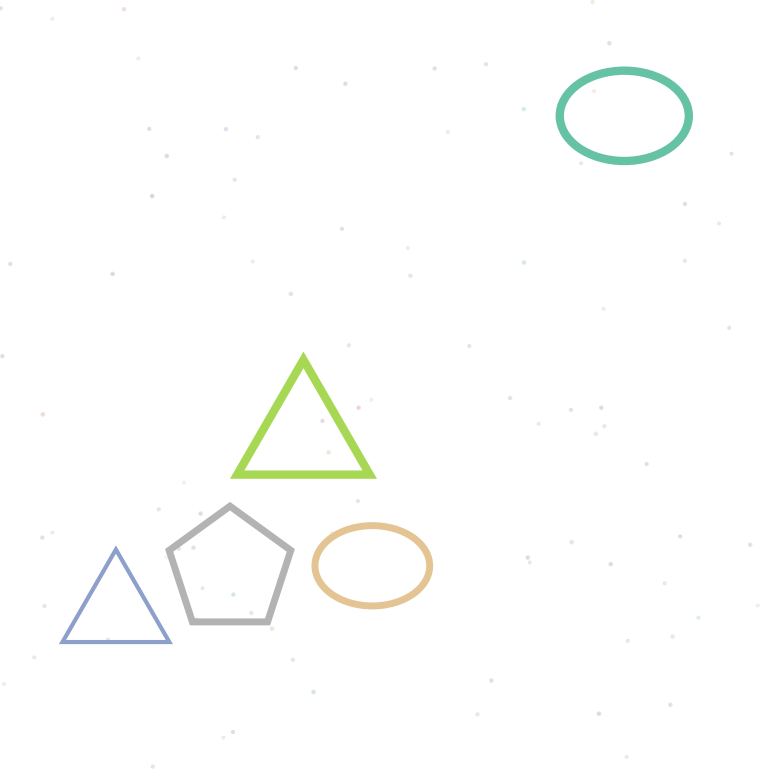[{"shape": "oval", "thickness": 3, "radius": 0.42, "center": [0.811, 0.85]}, {"shape": "triangle", "thickness": 1.5, "radius": 0.4, "center": [0.151, 0.206]}, {"shape": "triangle", "thickness": 3, "radius": 0.5, "center": [0.394, 0.433]}, {"shape": "oval", "thickness": 2.5, "radius": 0.37, "center": [0.484, 0.265]}, {"shape": "pentagon", "thickness": 2.5, "radius": 0.42, "center": [0.299, 0.26]}]